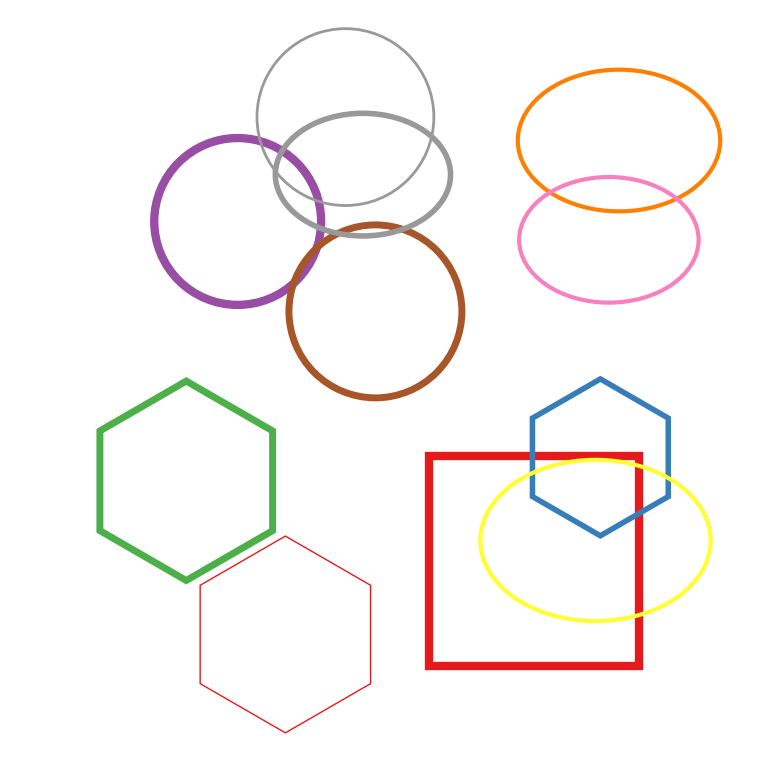[{"shape": "square", "thickness": 3, "radius": 0.68, "center": [0.694, 0.271]}, {"shape": "hexagon", "thickness": 0.5, "radius": 0.64, "center": [0.371, 0.176]}, {"shape": "hexagon", "thickness": 2, "radius": 0.51, "center": [0.78, 0.406]}, {"shape": "hexagon", "thickness": 2.5, "radius": 0.65, "center": [0.242, 0.376]}, {"shape": "circle", "thickness": 3, "radius": 0.54, "center": [0.309, 0.712]}, {"shape": "oval", "thickness": 1.5, "radius": 0.66, "center": [0.804, 0.818]}, {"shape": "oval", "thickness": 1.5, "radius": 0.75, "center": [0.773, 0.298]}, {"shape": "circle", "thickness": 2.5, "radius": 0.56, "center": [0.488, 0.596]}, {"shape": "oval", "thickness": 1.5, "radius": 0.58, "center": [0.791, 0.689]}, {"shape": "oval", "thickness": 2, "radius": 0.57, "center": [0.471, 0.773]}, {"shape": "circle", "thickness": 1, "radius": 0.57, "center": [0.449, 0.848]}]